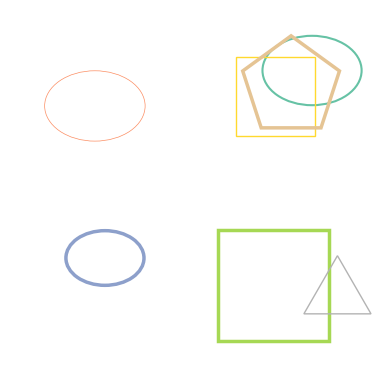[{"shape": "oval", "thickness": 1.5, "radius": 0.64, "center": [0.811, 0.817]}, {"shape": "oval", "thickness": 0.5, "radius": 0.65, "center": [0.246, 0.725]}, {"shape": "oval", "thickness": 2.5, "radius": 0.51, "center": [0.273, 0.33]}, {"shape": "square", "thickness": 2.5, "radius": 0.72, "center": [0.711, 0.259]}, {"shape": "square", "thickness": 1, "radius": 0.51, "center": [0.716, 0.748]}, {"shape": "pentagon", "thickness": 2.5, "radius": 0.66, "center": [0.756, 0.775]}, {"shape": "triangle", "thickness": 1, "radius": 0.5, "center": [0.876, 0.235]}]